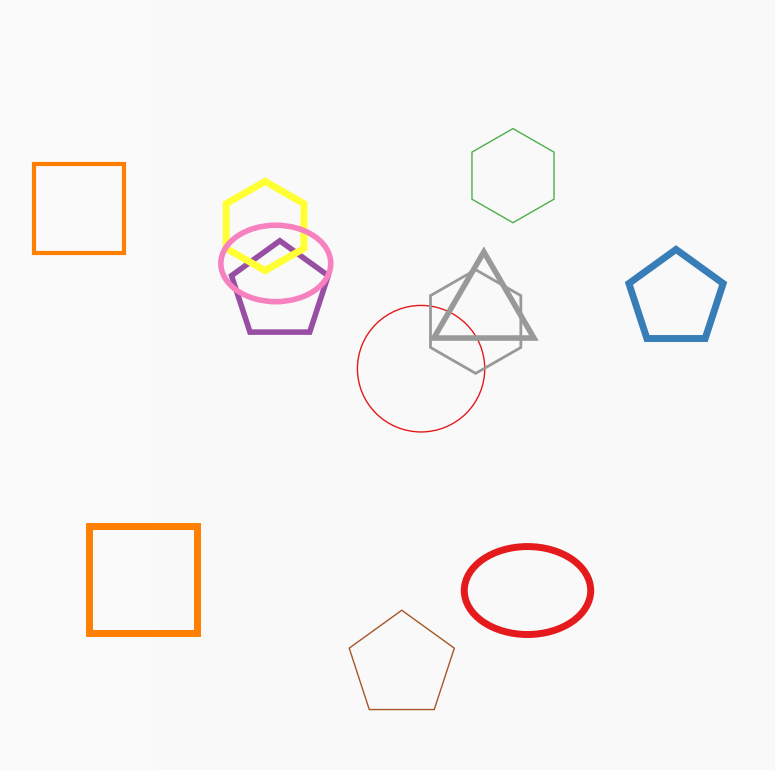[{"shape": "circle", "thickness": 0.5, "radius": 0.41, "center": [0.543, 0.521]}, {"shape": "oval", "thickness": 2.5, "radius": 0.41, "center": [0.681, 0.233]}, {"shape": "pentagon", "thickness": 2.5, "radius": 0.32, "center": [0.872, 0.612]}, {"shape": "hexagon", "thickness": 0.5, "radius": 0.31, "center": [0.662, 0.772]}, {"shape": "pentagon", "thickness": 2, "radius": 0.33, "center": [0.361, 0.622]}, {"shape": "square", "thickness": 2.5, "radius": 0.35, "center": [0.184, 0.247]}, {"shape": "square", "thickness": 1.5, "radius": 0.29, "center": [0.102, 0.729]}, {"shape": "hexagon", "thickness": 2.5, "radius": 0.29, "center": [0.342, 0.706]}, {"shape": "pentagon", "thickness": 0.5, "radius": 0.36, "center": [0.518, 0.136]}, {"shape": "oval", "thickness": 2, "radius": 0.35, "center": [0.356, 0.658]}, {"shape": "hexagon", "thickness": 1, "radius": 0.34, "center": [0.614, 0.582]}, {"shape": "triangle", "thickness": 2, "radius": 0.37, "center": [0.624, 0.598]}]